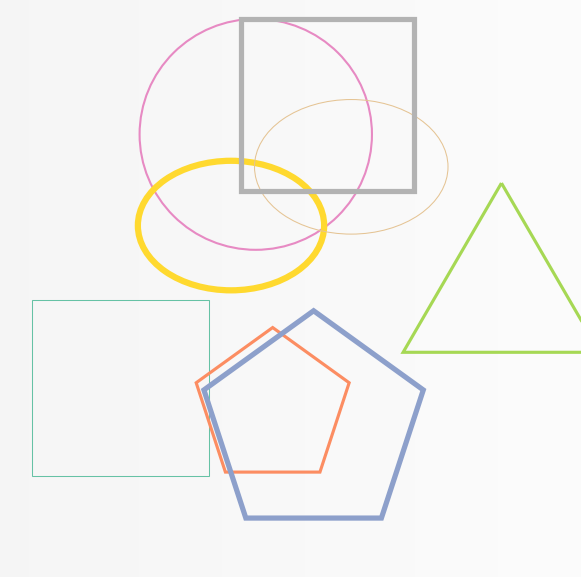[{"shape": "square", "thickness": 0.5, "radius": 0.76, "center": [0.207, 0.327]}, {"shape": "pentagon", "thickness": 1.5, "radius": 0.69, "center": [0.469, 0.294]}, {"shape": "pentagon", "thickness": 2.5, "radius": 0.99, "center": [0.54, 0.263]}, {"shape": "circle", "thickness": 1, "radius": 1.0, "center": [0.44, 0.766]}, {"shape": "triangle", "thickness": 1.5, "radius": 0.98, "center": [0.863, 0.487]}, {"shape": "oval", "thickness": 3, "radius": 0.8, "center": [0.397, 0.609]}, {"shape": "oval", "thickness": 0.5, "radius": 0.83, "center": [0.604, 0.71]}, {"shape": "square", "thickness": 2.5, "radius": 0.74, "center": [0.564, 0.818]}]